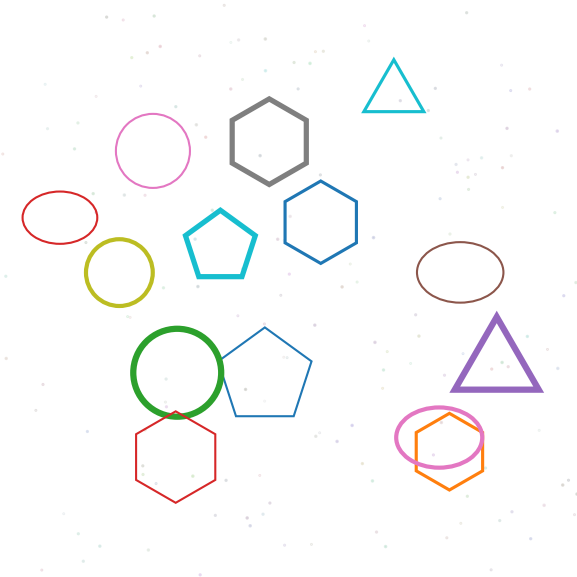[{"shape": "hexagon", "thickness": 1.5, "radius": 0.36, "center": [0.555, 0.614]}, {"shape": "pentagon", "thickness": 1, "radius": 0.43, "center": [0.459, 0.347]}, {"shape": "hexagon", "thickness": 1.5, "radius": 0.33, "center": [0.778, 0.217]}, {"shape": "circle", "thickness": 3, "radius": 0.38, "center": [0.307, 0.354]}, {"shape": "oval", "thickness": 1, "radius": 0.32, "center": [0.104, 0.622]}, {"shape": "hexagon", "thickness": 1, "radius": 0.4, "center": [0.304, 0.208]}, {"shape": "triangle", "thickness": 3, "radius": 0.42, "center": [0.86, 0.366]}, {"shape": "oval", "thickness": 1, "radius": 0.37, "center": [0.797, 0.527]}, {"shape": "oval", "thickness": 2, "radius": 0.37, "center": [0.761, 0.241]}, {"shape": "circle", "thickness": 1, "radius": 0.32, "center": [0.265, 0.738]}, {"shape": "hexagon", "thickness": 2.5, "radius": 0.37, "center": [0.466, 0.754]}, {"shape": "circle", "thickness": 2, "radius": 0.29, "center": [0.207, 0.527]}, {"shape": "triangle", "thickness": 1.5, "radius": 0.3, "center": [0.682, 0.836]}, {"shape": "pentagon", "thickness": 2.5, "radius": 0.32, "center": [0.382, 0.571]}]